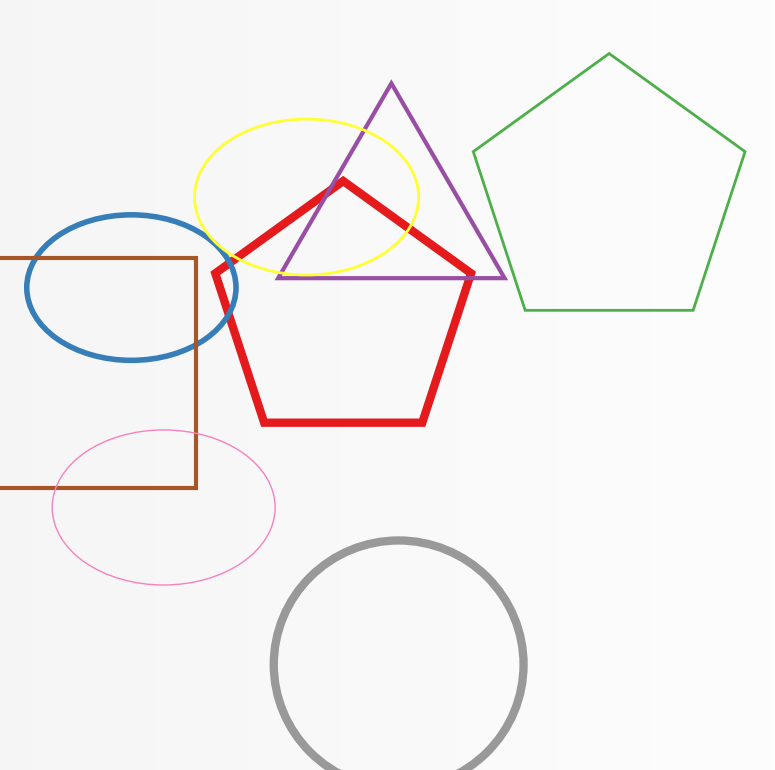[{"shape": "pentagon", "thickness": 3, "radius": 0.87, "center": [0.443, 0.591]}, {"shape": "oval", "thickness": 2, "radius": 0.68, "center": [0.17, 0.627]}, {"shape": "pentagon", "thickness": 1, "radius": 0.92, "center": [0.786, 0.746]}, {"shape": "triangle", "thickness": 1.5, "radius": 0.84, "center": [0.505, 0.723]}, {"shape": "oval", "thickness": 1, "radius": 0.72, "center": [0.396, 0.744]}, {"shape": "square", "thickness": 1.5, "radius": 0.75, "center": [0.103, 0.516]}, {"shape": "oval", "thickness": 0.5, "radius": 0.72, "center": [0.211, 0.341]}, {"shape": "circle", "thickness": 3, "radius": 0.81, "center": [0.514, 0.137]}]